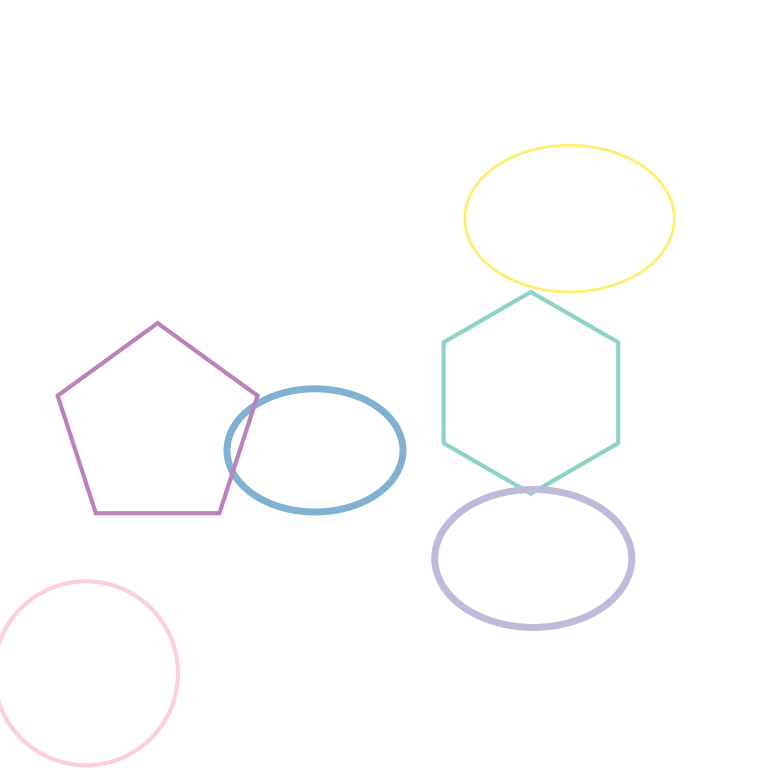[{"shape": "hexagon", "thickness": 1.5, "radius": 0.65, "center": [0.689, 0.49]}, {"shape": "oval", "thickness": 2.5, "radius": 0.64, "center": [0.693, 0.275]}, {"shape": "oval", "thickness": 2.5, "radius": 0.57, "center": [0.409, 0.415]}, {"shape": "circle", "thickness": 1.5, "radius": 0.6, "center": [0.112, 0.126]}, {"shape": "pentagon", "thickness": 1.5, "radius": 0.68, "center": [0.205, 0.444]}, {"shape": "oval", "thickness": 1, "radius": 0.68, "center": [0.74, 0.716]}]